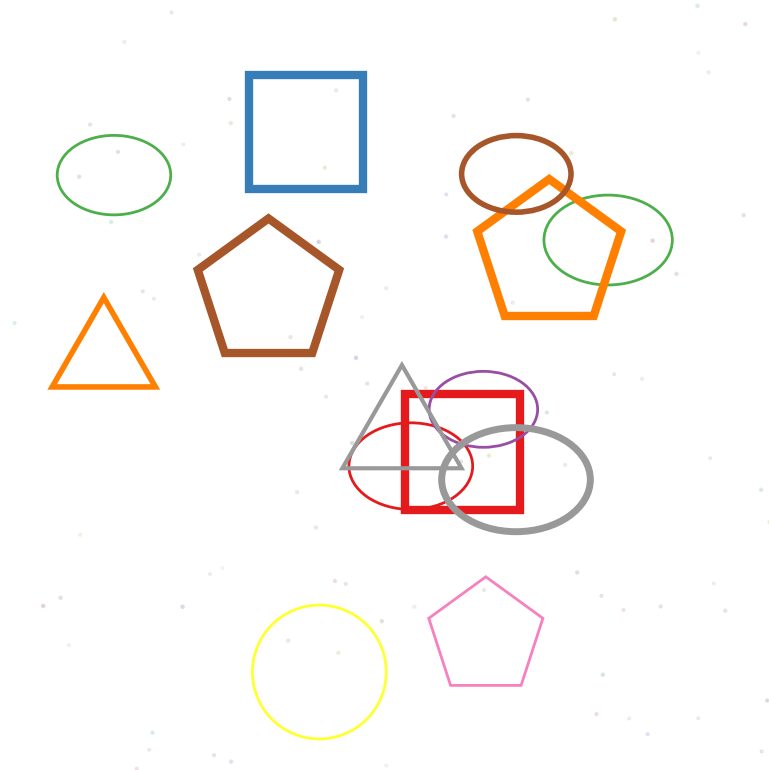[{"shape": "oval", "thickness": 1, "radius": 0.4, "center": [0.533, 0.395]}, {"shape": "square", "thickness": 3, "radius": 0.37, "center": [0.601, 0.413]}, {"shape": "square", "thickness": 3, "radius": 0.37, "center": [0.397, 0.829]}, {"shape": "oval", "thickness": 1, "radius": 0.42, "center": [0.79, 0.688]}, {"shape": "oval", "thickness": 1, "radius": 0.37, "center": [0.148, 0.773]}, {"shape": "oval", "thickness": 1, "radius": 0.35, "center": [0.628, 0.468]}, {"shape": "triangle", "thickness": 2, "radius": 0.39, "center": [0.135, 0.536]}, {"shape": "pentagon", "thickness": 3, "radius": 0.49, "center": [0.713, 0.669]}, {"shape": "circle", "thickness": 1, "radius": 0.43, "center": [0.415, 0.127]}, {"shape": "oval", "thickness": 2, "radius": 0.36, "center": [0.671, 0.774]}, {"shape": "pentagon", "thickness": 3, "radius": 0.48, "center": [0.349, 0.62]}, {"shape": "pentagon", "thickness": 1, "radius": 0.39, "center": [0.631, 0.173]}, {"shape": "oval", "thickness": 2.5, "radius": 0.48, "center": [0.67, 0.377]}, {"shape": "triangle", "thickness": 1.5, "radius": 0.45, "center": [0.522, 0.437]}]